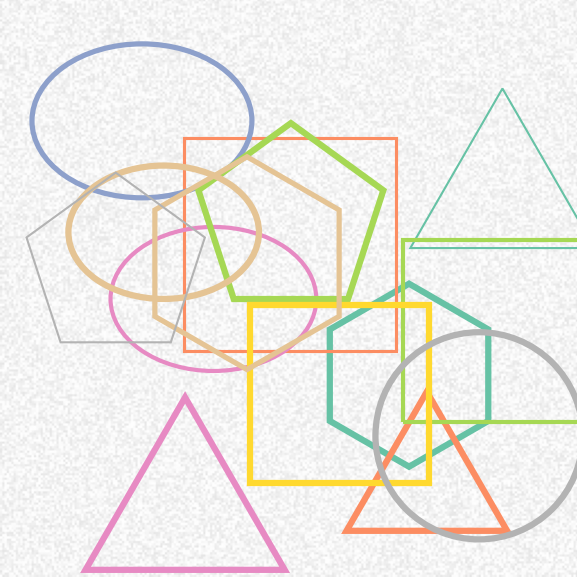[{"shape": "triangle", "thickness": 1, "radius": 0.92, "center": [0.87, 0.662]}, {"shape": "hexagon", "thickness": 3, "radius": 0.79, "center": [0.708, 0.349]}, {"shape": "triangle", "thickness": 3, "radius": 0.8, "center": [0.739, 0.16]}, {"shape": "square", "thickness": 1.5, "radius": 0.92, "center": [0.502, 0.576]}, {"shape": "oval", "thickness": 2.5, "radius": 0.95, "center": [0.246, 0.79]}, {"shape": "triangle", "thickness": 3, "radius": 1.0, "center": [0.321, 0.112]}, {"shape": "oval", "thickness": 2, "radius": 0.89, "center": [0.37, 0.481]}, {"shape": "pentagon", "thickness": 3, "radius": 0.84, "center": [0.504, 0.618]}, {"shape": "square", "thickness": 2, "radius": 0.79, "center": [0.855, 0.426]}, {"shape": "square", "thickness": 3, "radius": 0.77, "center": [0.588, 0.316]}, {"shape": "oval", "thickness": 3, "radius": 0.82, "center": [0.283, 0.597]}, {"shape": "hexagon", "thickness": 2.5, "radius": 0.92, "center": [0.428, 0.543]}, {"shape": "pentagon", "thickness": 1, "radius": 0.81, "center": [0.2, 0.538]}, {"shape": "circle", "thickness": 3, "radius": 0.9, "center": [0.829, 0.245]}]